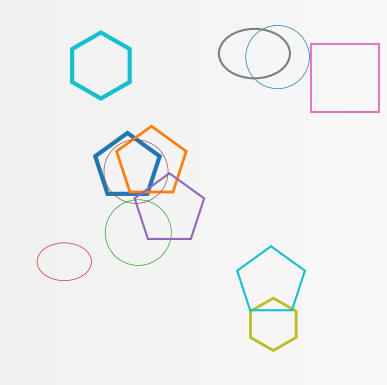[{"shape": "circle", "thickness": 0.5, "radius": 0.41, "center": [0.716, 0.852]}, {"shape": "pentagon", "thickness": 3, "radius": 0.44, "center": [0.329, 0.567]}, {"shape": "pentagon", "thickness": 2, "radius": 0.47, "center": [0.391, 0.578]}, {"shape": "circle", "thickness": 0.5, "radius": 0.43, "center": [0.357, 0.396]}, {"shape": "oval", "thickness": 0.5, "radius": 0.35, "center": [0.166, 0.32]}, {"shape": "pentagon", "thickness": 1.5, "radius": 0.47, "center": [0.437, 0.456]}, {"shape": "circle", "thickness": 0.5, "radius": 0.41, "center": [0.351, 0.554]}, {"shape": "square", "thickness": 1.5, "radius": 0.44, "center": [0.891, 0.798]}, {"shape": "oval", "thickness": 1.5, "radius": 0.46, "center": [0.657, 0.861]}, {"shape": "hexagon", "thickness": 2, "radius": 0.34, "center": [0.705, 0.158]}, {"shape": "hexagon", "thickness": 3, "radius": 0.43, "center": [0.26, 0.83]}, {"shape": "pentagon", "thickness": 1.5, "radius": 0.46, "center": [0.699, 0.269]}]